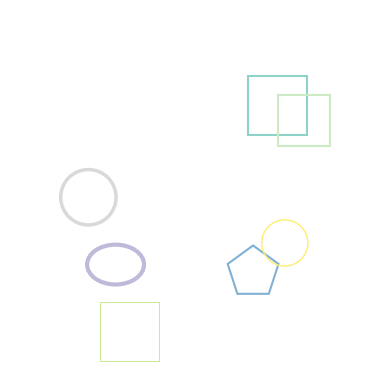[{"shape": "square", "thickness": 1.5, "radius": 0.38, "center": [0.721, 0.725]}, {"shape": "oval", "thickness": 3, "radius": 0.37, "center": [0.3, 0.313]}, {"shape": "pentagon", "thickness": 1.5, "radius": 0.35, "center": [0.657, 0.293]}, {"shape": "square", "thickness": 0.5, "radius": 0.38, "center": [0.337, 0.139]}, {"shape": "circle", "thickness": 2.5, "radius": 0.36, "center": [0.23, 0.488]}, {"shape": "square", "thickness": 1.5, "radius": 0.33, "center": [0.79, 0.686]}, {"shape": "circle", "thickness": 1, "radius": 0.3, "center": [0.74, 0.369]}]